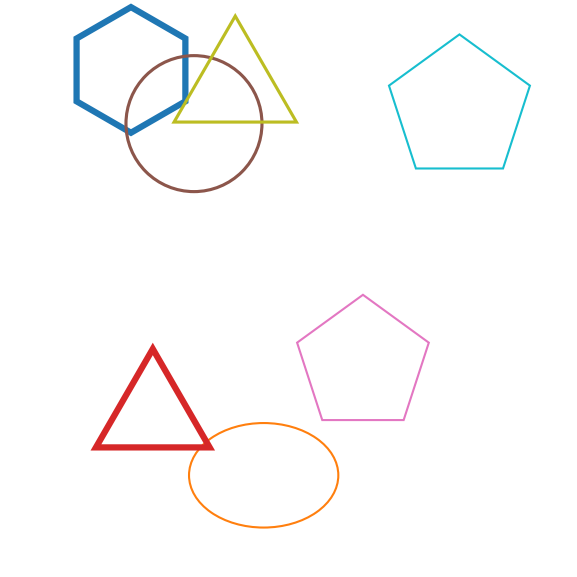[{"shape": "hexagon", "thickness": 3, "radius": 0.54, "center": [0.227, 0.878]}, {"shape": "oval", "thickness": 1, "radius": 0.65, "center": [0.457, 0.176]}, {"shape": "triangle", "thickness": 3, "radius": 0.57, "center": [0.265, 0.281]}, {"shape": "circle", "thickness": 1.5, "radius": 0.59, "center": [0.336, 0.785]}, {"shape": "pentagon", "thickness": 1, "radius": 0.6, "center": [0.628, 0.369]}, {"shape": "triangle", "thickness": 1.5, "radius": 0.61, "center": [0.407, 0.849]}, {"shape": "pentagon", "thickness": 1, "radius": 0.64, "center": [0.796, 0.811]}]